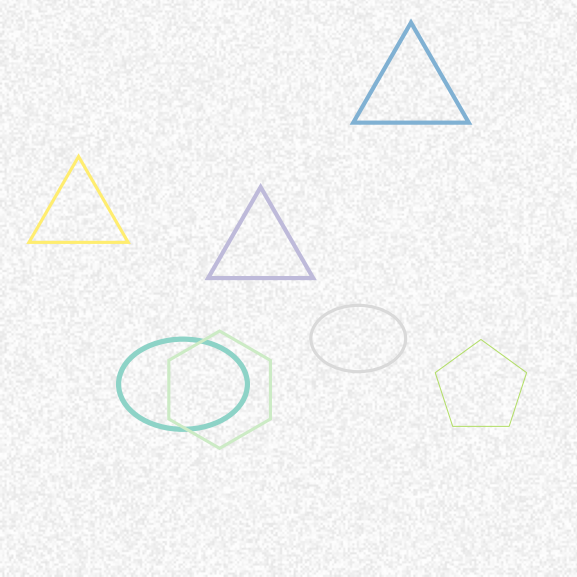[{"shape": "oval", "thickness": 2.5, "radius": 0.56, "center": [0.317, 0.334]}, {"shape": "triangle", "thickness": 2, "radius": 0.53, "center": [0.451, 0.57]}, {"shape": "triangle", "thickness": 2, "radius": 0.58, "center": [0.712, 0.845]}, {"shape": "pentagon", "thickness": 0.5, "radius": 0.42, "center": [0.833, 0.328]}, {"shape": "oval", "thickness": 1.5, "radius": 0.41, "center": [0.62, 0.413]}, {"shape": "hexagon", "thickness": 1.5, "radius": 0.51, "center": [0.38, 0.324]}, {"shape": "triangle", "thickness": 1.5, "radius": 0.5, "center": [0.136, 0.629]}]